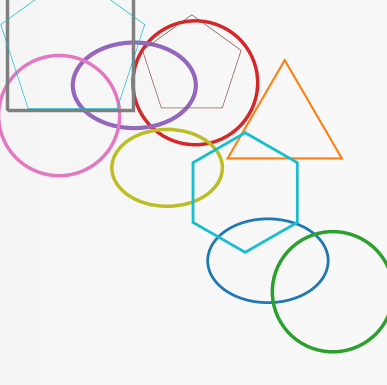[{"shape": "oval", "thickness": 2, "radius": 0.78, "center": [0.691, 0.323]}, {"shape": "triangle", "thickness": 1.5, "radius": 0.85, "center": [0.735, 0.674]}, {"shape": "circle", "thickness": 2.5, "radius": 0.78, "center": [0.859, 0.242]}, {"shape": "circle", "thickness": 2.5, "radius": 0.8, "center": [0.504, 0.785]}, {"shape": "oval", "thickness": 3, "radius": 0.79, "center": [0.347, 0.778]}, {"shape": "pentagon", "thickness": 0.5, "radius": 0.67, "center": [0.495, 0.828]}, {"shape": "circle", "thickness": 2.5, "radius": 0.78, "center": [0.153, 0.7]}, {"shape": "square", "thickness": 2.5, "radius": 0.81, "center": [0.18, 0.876]}, {"shape": "oval", "thickness": 2.5, "radius": 0.71, "center": [0.431, 0.564]}, {"shape": "hexagon", "thickness": 2, "radius": 0.78, "center": [0.633, 0.5]}, {"shape": "pentagon", "thickness": 0.5, "radius": 0.98, "center": [0.188, 0.876]}]